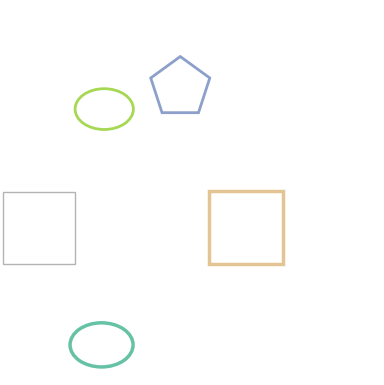[{"shape": "oval", "thickness": 2.5, "radius": 0.41, "center": [0.264, 0.104]}, {"shape": "pentagon", "thickness": 2, "radius": 0.4, "center": [0.468, 0.773]}, {"shape": "oval", "thickness": 2, "radius": 0.38, "center": [0.271, 0.717]}, {"shape": "square", "thickness": 2.5, "radius": 0.48, "center": [0.639, 0.409]}, {"shape": "square", "thickness": 1, "radius": 0.47, "center": [0.1, 0.407]}]